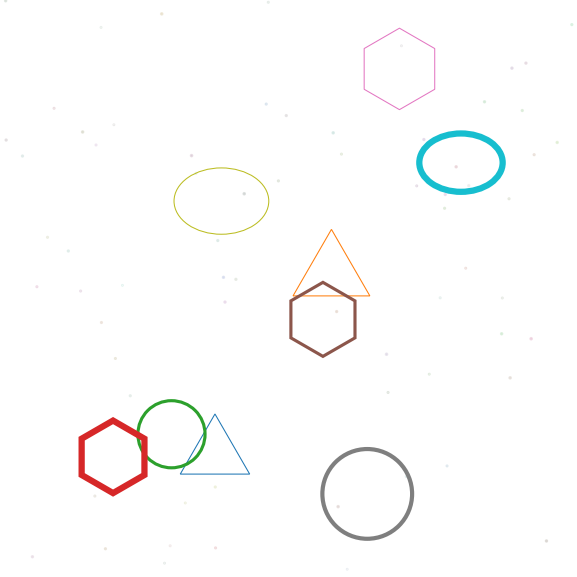[{"shape": "triangle", "thickness": 0.5, "radius": 0.35, "center": [0.372, 0.213]}, {"shape": "triangle", "thickness": 0.5, "radius": 0.38, "center": [0.574, 0.525]}, {"shape": "circle", "thickness": 1.5, "radius": 0.29, "center": [0.297, 0.247]}, {"shape": "hexagon", "thickness": 3, "radius": 0.31, "center": [0.196, 0.208]}, {"shape": "hexagon", "thickness": 1.5, "radius": 0.32, "center": [0.559, 0.446]}, {"shape": "hexagon", "thickness": 0.5, "radius": 0.35, "center": [0.692, 0.88]}, {"shape": "circle", "thickness": 2, "radius": 0.39, "center": [0.636, 0.144]}, {"shape": "oval", "thickness": 0.5, "radius": 0.41, "center": [0.383, 0.651]}, {"shape": "oval", "thickness": 3, "radius": 0.36, "center": [0.798, 0.717]}]